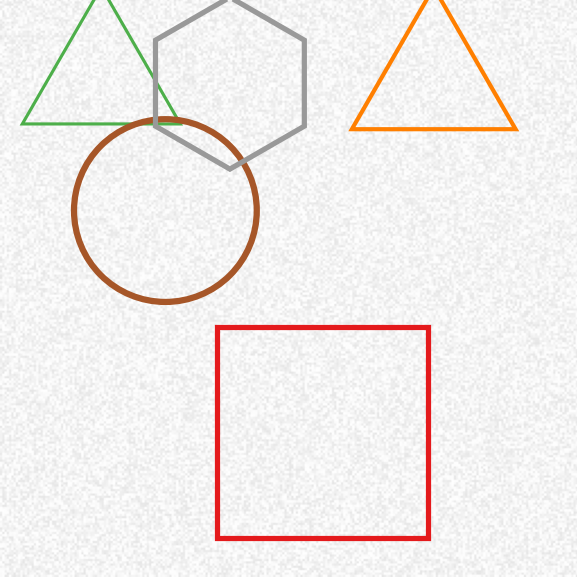[{"shape": "square", "thickness": 2.5, "radius": 0.92, "center": [0.558, 0.251]}, {"shape": "triangle", "thickness": 1.5, "radius": 0.79, "center": [0.175, 0.863]}, {"shape": "triangle", "thickness": 2, "radius": 0.82, "center": [0.751, 0.857]}, {"shape": "circle", "thickness": 3, "radius": 0.79, "center": [0.286, 0.635]}, {"shape": "hexagon", "thickness": 2.5, "radius": 0.74, "center": [0.398, 0.855]}]